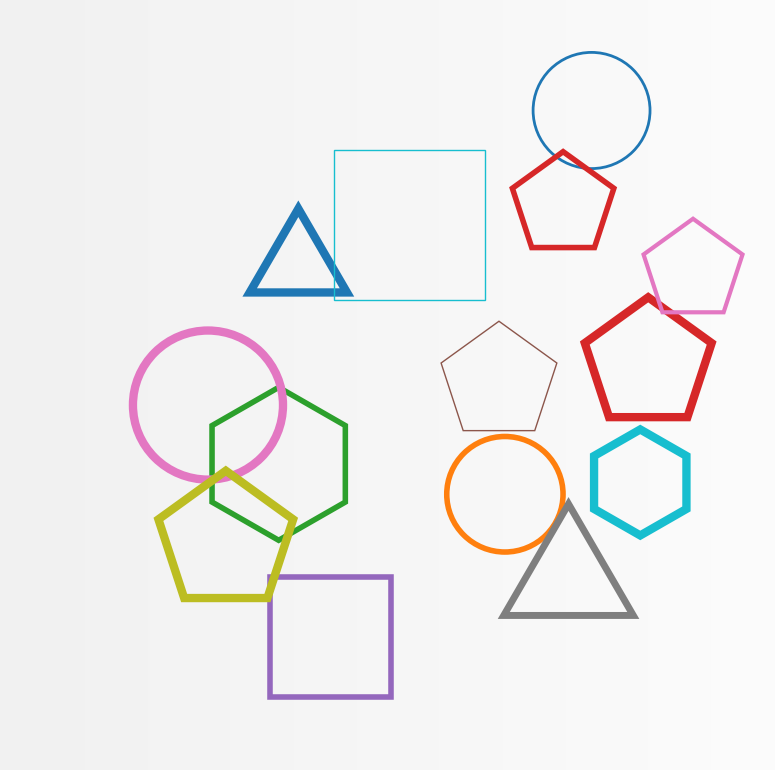[{"shape": "circle", "thickness": 1, "radius": 0.38, "center": [0.763, 0.857]}, {"shape": "triangle", "thickness": 3, "radius": 0.36, "center": [0.385, 0.656]}, {"shape": "circle", "thickness": 2, "radius": 0.38, "center": [0.651, 0.358]}, {"shape": "hexagon", "thickness": 2, "radius": 0.5, "center": [0.36, 0.398]}, {"shape": "pentagon", "thickness": 3, "radius": 0.43, "center": [0.836, 0.528]}, {"shape": "pentagon", "thickness": 2, "radius": 0.34, "center": [0.727, 0.734]}, {"shape": "square", "thickness": 2, "radius": 0.39, "center": [0.427, 0.173]}, {"shape": "pentagon", "thickness": 0.5, "radius": 0.39, "center": [0.644, 0.504]}, {"shape": "circle", "thickness": 3, "radius": 0.48, "center": [0.268, 0.474]}, {"shape": "pentagon", "thickness": 1.5, "radius": 0.34, "center": [0.894, 0.649]}, {"shape": "triangle", "thickness": 2.5, "radius": 0.48, "center": [0.734, 0.249]}, {"shape": "pentagon", "thickness": 3, "radius": 0.46, "center": [0.291, 0.297]}, {"shape": "square", "thickness": 0.5, "radius": 0.49, "center": [0.529, 0.708]}, {"shape": "hexagon", "thickness": 3, "radius": 0.34, "center": [0.826, 0.373]}]